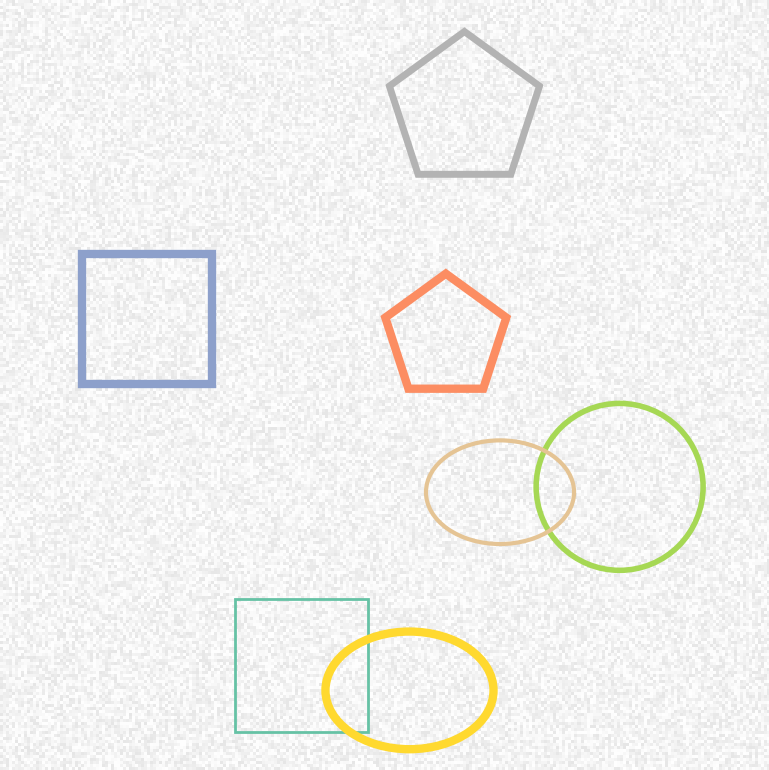[{"shape": "square", "thickness": 1, "radius": 0.43, "center": [0.392, 0.136]}, {"shape": "pentagon", "thickness": 3, "radius": 0.41, "center": [0.579, 0.562]}, {"shape": "square", "thickness": 3, "radius": 0.42, "center": [0.191, 0.586]}, {"shape": "circle", "thickness": 2, "radius": 0.54, "center": [0.805, 0.368]}, {"shape": "oval", "thickness": 3, "radius": 0.55, "center": [0.532, 0.103]}, {"shape": "oval", "thickness": 1.5, "radius": 0.48, "center": [0.649, 0.361]}, {"shape": "pentagon", "thickness": 2.5, "radius": 0.51, "center": [0.603, 0.857]}]